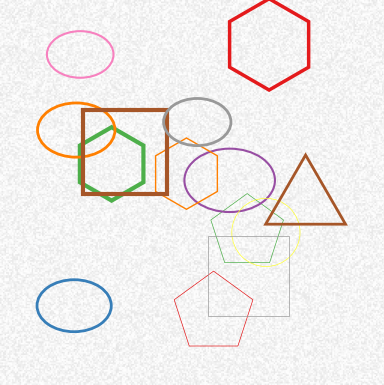[{"shape": "pentagon", "thickness": 0.5, "radius": 0.54, "center": [0.555, 0.188]}, {"shape": "hexagon", "thickness": 2.5, "radius": 0.59, "center": [0.699, 0.885]}, {"shape": "oval", "thickness": 2, "radius": 0.48, "center": [0.193, 0.206]}, {"shape": "hexagon", "thickness": 3, "radius": 0.48, "center": [0.29, 0.574]}, {"shape": "pentagon", "thickness": 0.5, "radius": 0.5, "center": [0.642, 0.398]}, {"shape": "oval", "thickness": 1.5, "radius": 0.59, "center": [0.597, 0.532]}, {"shape": "hexagon", "thickness": 1, "radius": 0.46, "center": [0.484, 0.549]}, {"shape": "oval", "thickness": 2, "radius": 0.5, "center": [0.198, 0.662]}, {"shape": "circle", "thickness": 0.5, "radius": 0.44, "center": [0.691, 0.396]}, {"shape": "triangle", "thickness": 2, "radius": 0.6, "center": [0.794, 0.478]}, {"shape": "square", "thickness": 3, "radius": 0.55, "center": [0.324, 0.606]}, {"shape": "oval", "thickness": 1.5, "radius": 0.43, "center": [0.208, 0.859]}, {"shape": "oval", "thickness": 2, "radius": 0.44, "center": [0.512, 0.683]}, {"shape": "square", "thickness": 0.5, "radius": 0.52, "center": [0.645, 0.283]}]